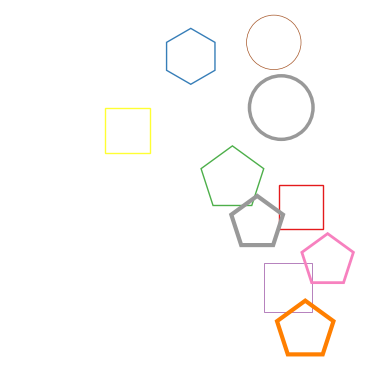[{"shape": "square", "thickness": 1, "radius": 0.29, "center": [0.782, 0.463]}, {"shape": "hexagon", "thickness": 1, "radius": 0.36, "center": [0.496, 0.854]}, {"shape": "pentagon", "thickness": 1, "radius": 0.43, "center": [0.604, 0.535]}, {"shape": "square", "thickness": 0.5, "radius": 0.31, "center": [0.747, 0.253]}, {"shape": "pentagon", "thickness": 3, "radius": 0.39, "center": [0.793, 0.142]}, {"shape": "square", "thickness": 1, "radius": 0.29, "center": [0.332, 0.661]}, {"shape": "circle", "thickness": 0.5, "radius": 0.35, "center": [0.711, 0.89]}, {"shape": "pentagon", "thickness": 2, "radius": 0.35, "center": [0.851, 0.323]}, {"shape": "circle", "thickness": 2.5, "radius": 0.41, "center": [0.731, 0.721]}, {"shape": "pentagon", "thickness": 3, "radius": 0.35, "center": [0.668, 0.421]}]